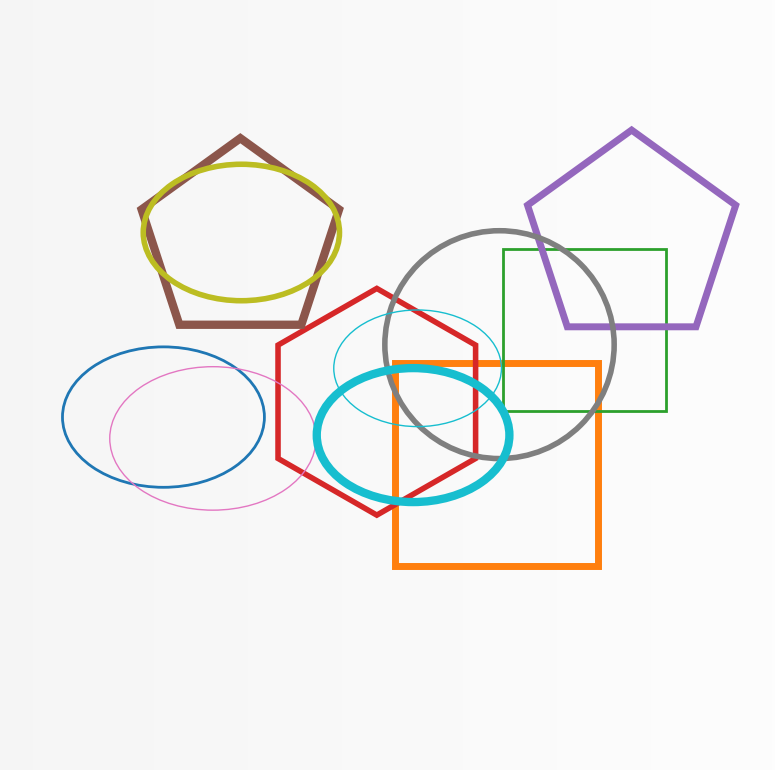[{"shape": "oval", "thickness": 1, "radius": 0.65, "center": [0.211, 0.458]}, {"shape": "square", "thickness": 2.5, "radius": 0.66, "center": [0.641, 0.397]}, {"shape": "square", "thickness": 1, "radius": 0.53, "center": [0.755, 0.571]}, {"shape": "hexagon", "thickness": 2, "radius": 0.74, "center": [0.486, 0.478]}, {"shape": "pentagon", "thickness": 2.5, "radius": 0.71, "center": [0.815, 0.69]}, {"shape": "pentagon", "thickness": 3, "radius": 0.67, "center": [0.31, 0.687]}, {"shape": "oval", "thickness": 0.5, "radius": 0.67, "center": [0.275, 0.431]}, {"shape": "circle", "thickness": 2, "radius": 0.74, "center": [0.645, 0.552]}, {"shape": "oval", "thickness": 2, "radius": 0.63, "center": [0.311, 0.698]}, {"shape": "oval", "thickness": 3, "radius": 0.62, "center": [0.533, 0.435]}, {"shape": "oval", "thickness": 0.5, "radius": 0.54, "center": [0.539, 0.522]}]